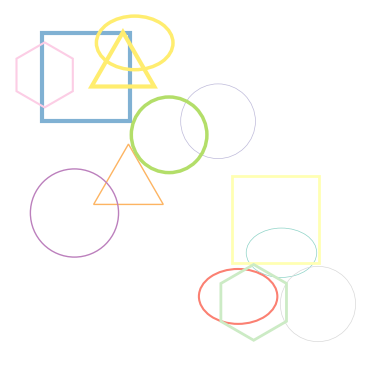[{"shape": "oval", "thickness": 0.5, "radius": 0.46, "center": [0.731, 0.344]}, {"shape": "square", "thickness": 2, "radius": 0.56, "center": [0.715, 0.429]}, {"shape": "circle", "thickness": 0.5, "radius": 0.49, "center": [0.566, 0.685]}, {"shape": "oval", "thickness": 1.5, "radius": 0.51, "center": [0.619, 0.23]}, {"shape": "square", "thickness": 3, "radius": 0.58, "center": [0.223, 0.8]}, {"shape": "triangle", "thickness": 1, "radius": 0.52, "center": [0.334, 0.521]}, {"shape": "circle", "thickness": 2.5, "radius": 0.49, "center": [0.439, 0.65]}, {"shape": "hexagon", "thickness": 1.5, "radius": 0.42, "center": [0.116, 0.805]}, {"shape": "circle", "thickness": 0.5, "radius": 0.49, "center": [0.826, 0.21]}, {"shape": "circle", "thickness": 1, "radius": 0.57, "center": [0.193, 0.447]}, {"shape": "hexagon", "thickness": 2, "radius": 0.49, "center": [0.659, 0.215]}, {"shape": "oval", "thickness": 2.5, "radius": 0.5, "center": [0.35, 0.889]}, {"shape": "triangle", "thickness": 3, "radius": 0.47, "center": [0.319, 0.822]}]